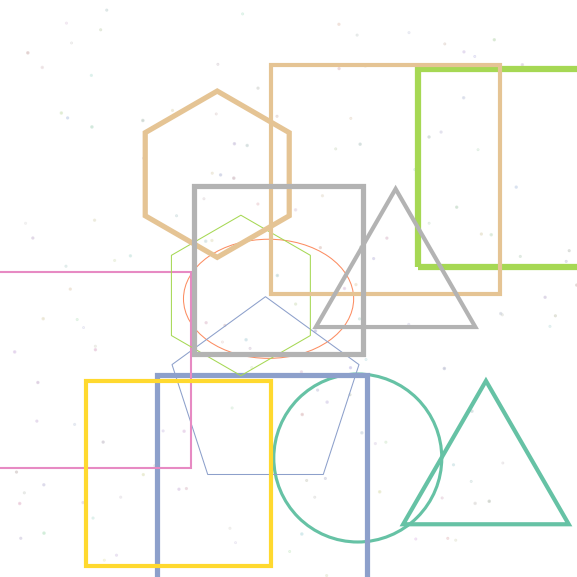[{"shape": "triangle", "thickness": 2, "radius": 0.83, "center": [0.841, 0.174]}, {"shape": "circle", "thickness": 1.5, "radius": 0.73, "center": [0.62, 0.206]}, {"shape": "oval", "thickness": 0.5, "radius": 0.74, "center": [0.465, 0.482]}, {"shape": "pentagon", "thickness": 0.5, "radius": 0.85, "center": [0.46, 0.315]}, {"shape": "square", "thickness": 2.5, "radius": 0.91, "center": [0.453, 0.168]}, {"shape": "square", "thickness": 1, "radius": 0.85, "center": [0.162, 0.359]}, {"shape": "hexagon", "thickness": 0.5, "radius": 0.69, "center": [0.417, 0.488]}, {"shape": "square", "thickness": 3, "radius": 0.85, "center": [0.894, 0.708]}, {"shape": "square", "thickness": 2, "radius": 0.8, "center": [0.309, 0.179]}, {"shape": "hexagon", "thickness": 2.5, "radius": 0.72, "center": [0.376, 0.697]}, {"shape": "square", "thickness": 2, "radius": 0.99, "center": [0.667, 0.688]}, {"shape": "triangle", "thickness": 2, "radius": 0.8, "center": [0.685, 0.513]}, {"shape": "square", "thickness": 2.5, "radius": 0.73, "center": [0.482, 0.532]}]